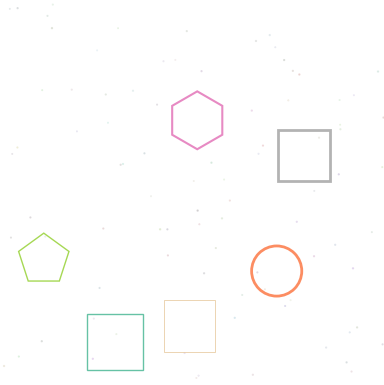[{"shape": "square", "thickness": 1, "radius": 0.36, "center": [0.299, 0.111]}, {"shape": "circle", "thickness": 2, "radius": 0.33, "center": [0.719, 0.296]}, {"shape": "hexagon", "thickness": 1.5, "radius": 0.38, "center": [0.512, 0.688]}, {"shape": "pentagon", "thickness": 1, "radius": 0.34, "center": [0.114, 0.326]}, {"shape": "square", "thickness": 0.5, "radius": 0.33, "center": [0.493, 0.154]}, {"shape": "square", "thickness": 2, "radius": 0.33, "center": [0.789, 0.596]}]